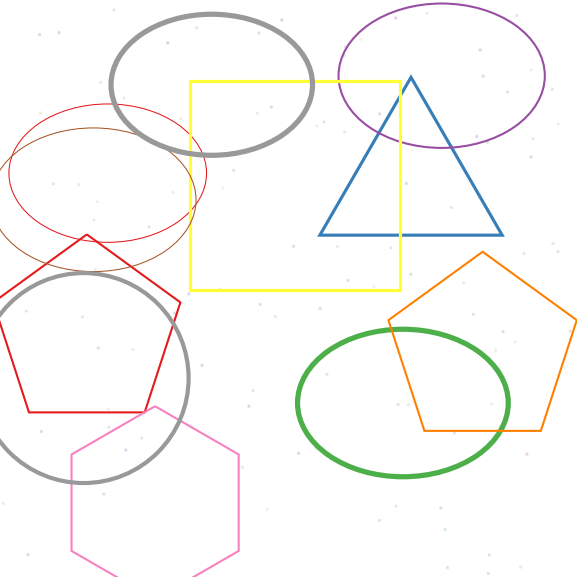[{"shape": "oval", "thickness": 0.5, "radius": 0.86, "center": [0.187, 0.699]}, {"shape": "pentagon", "thickness": 1, "radius": 0.85, "center": [0.15, 0.423]}, {"shape": "triangle", "thickness": 1.5, "radius": 0.91, "center": [0.712, 0.683]}, {"shape": "oval", "thickness": 2.5, "radius": 0.91, "center": [0.698, 0.301]}, {"shape": "oval", "thickness": 1, "radius": 0.89, "center": [0.765, 0.868]}, {"shape": "pentagon", "thickness": 1, "radius": 0.86, "center": [0.836, 0.392]}, {"shape": "square", "thickness": 1.5, "radius": 0.91, "center": [0.511, 0.678]}, {"shape": "oval", "thickness": 0.5, "radius": 0.89, "center": [0.162, 0.653]}, {"shape": "hexagon", "thickness": 1, "radius": 0.84, "center": [0.269, 0.129]}, {"shape": "oval", "thickness": 2.5, "radius": 0.87, "center": [0.367, 0.852]}, {"shape": "circle", "thickness": 2, "radius": 0.91, "center": [0.145, 0.344]}]